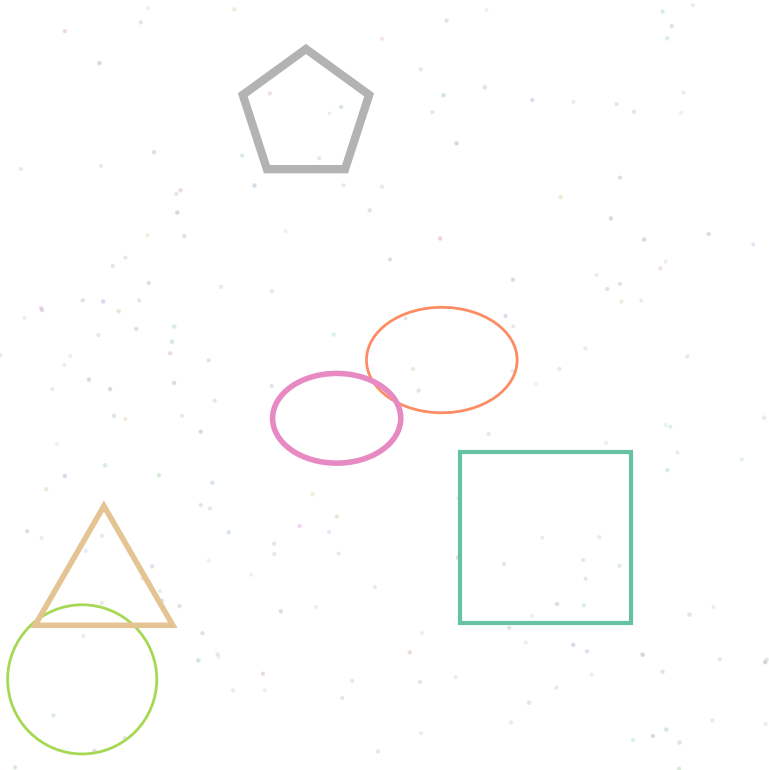[{"shape": "square", "thickness": 1.5, "radius": 0.55, "center": [0.708, 0.302]}, {"shape": "oval", "thickness": 1, "radius": 0.49, "center": [0.574, 0.532]}, {"shape": "oval", "thickness": 2, "radius": 0.42, "center": [0.437, 0.457]}, {"shape": "circle", "thickness": 1, "radius": 0.48, "center": [0.107, 0.118]}, {"shape": "triangle", "thickness": 2, "radius": 0.52, "center": [0.135, 0.24]}, {"shape": "pentagon", "thickness": 3, "radius": 0.43, "center": [0.397, 0.85]}]